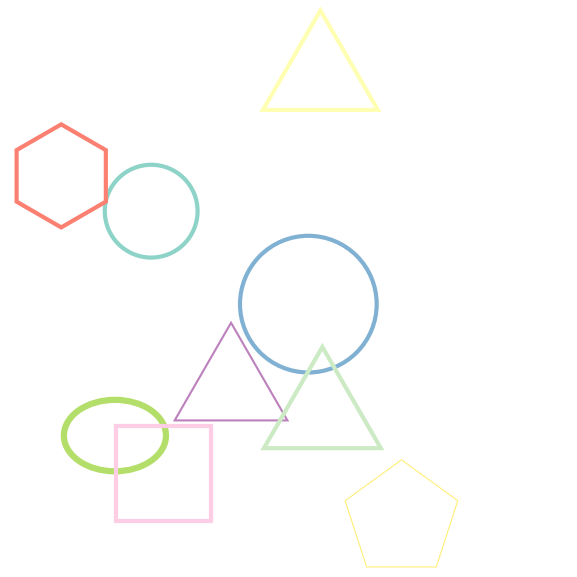[{"shape": "circle", "thickness": 2, "radius": 0.4, "center": [0.262, 0.633]}, {"shape": "triangle", "thickness": 2, "radius": 0.57, "center": [0.555, 0.866]}, {"shape": "hexagon", "thickness": 2, "radius": 0.45, "center": [0.106, 0.695]}, {"shape": "circle", "thickness": 2, "radius": 0.59, "center": [0.534, 0.472]}, {"shape": "oval", "thickness": 3, "radius": 0.44, "center": [0.199, 0.245]}, {"shape": "square", "thickness": 2, "radius": 0.41, "center": [0.283, 0.179]}, {"shape": "triangle", "thickness": 1, "radius": 0.56, "center": [0.4, 0.328]}, {"shape": "triangle", "thickness": 2, "radius": 0.58, "center": [0.558, 0.282]}, {"shape": "pentagon", "thickness": 0.5, "radius": 0.51, "center": [0.695, 0.1]}]